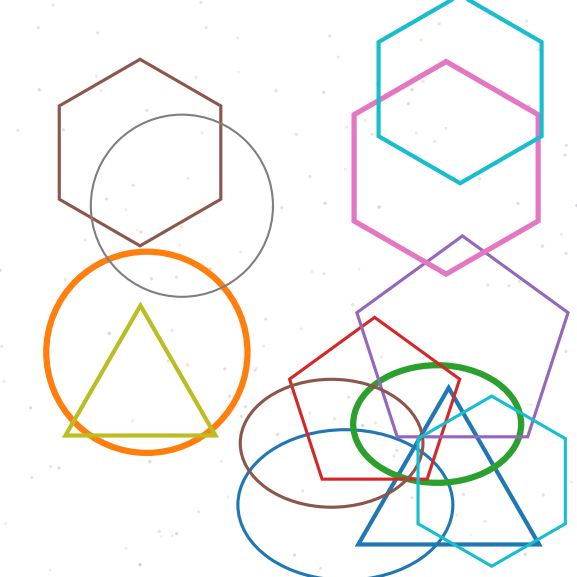[{"shape": "triangle", "thickness": 2, "radius": 0.9, "center": [0.777, 0.147]}, {"shape": "oval", "thickness": 1.5, "radius": 0.93, "center": [0.598, 0.125]}, {"shape": "circle", "thickness": 3, "radius": 0.87, "center": [0.254, 0.389]}, {"shape": "oval", "thickness": 3, "radius": 0.73, "center": [0.757, 0.265]}, {"shape": "pentagon", "thickness": 1.5, "radius": 0.77, "center": [0.649, 0.295]}, {"shape": "pentagon", "thickness": 1.5, "radius": 0.96, "center": [0.801, 0.398]}, {"shape": "oval", "thickness": 1.5, "radius": 0.79, "center": [0.574, 0.232]}, {"shape": "hexagon", "thickness": 1.5, "radius": 0.81, "center": [0.242, 0.735]}, {"shape": "hexagon", "thickness": 2.5, "radius": 0.92, "center": [0.772, 0.709]}, {"shape": "circle", "thickness": 1, "radius": 0.79, "center": [0.315, 0.643]}, {"shape": "triangle", "thickness": 2, "radius": 0.75, "center": [0.243, 0.32]}, {"shape": "hexagon", "thickness": 2, "radius": 0.81, "center": [0.797, 0.845]}, {"shape": "hexagon", "thickness": 1.5, "radius": 0.74, "center": [0.851, 0.166]}]